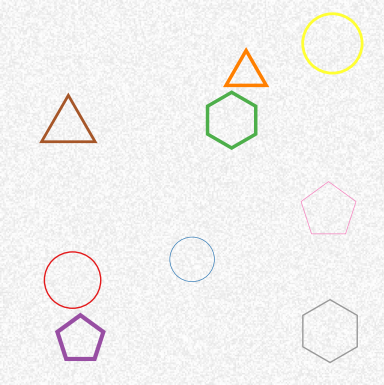[{"shape": "circle", "thickness": 1, "radius": 0.37, "center": [0.188, 0.272]}, {"shape": "circle", "thickness": 0.5, "radius": 0.29, "center": [0.499, 0.326]}, {"shape": "hexagon", "thickness": 2.5, "radius": 0.36, "center": [0.602, 0.688]}, {"shape": "pentagon", "thickness": 3, "radius": 0.31, "center": [0.209, 0.118]}, {"shape": "triangle", "thickness": 2.5, "radius": 0.3, "center": [0.639, 0.808]}, {"shape": "circle", "thickness": 2, "radius": 0.39, "center": [0.863, 0.887]}, {"shape": "triangle", "thickness": 2, "radius": 0.4, "center": [0.177, 0.672]}, {"shape": "pentagon", "thickness": 0.5, "radius": 0.38, "center": [0.853, 0.453]}, {"shape": "hexagon", "thickness": 1, "radius": 0.41, "center": [0.857, 0.14]}]